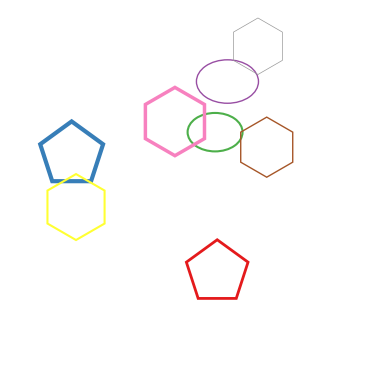[{"shape": "pentagon", "thickness": 2, "radius": 0.42, "center": [0.564, 0.293]}, {"shape": "pentagon", "thickness": 3, "radius": 0.43, "center": [0.186, 0.599]}, {"shape": "oval", "thickness": 1.5, "radius": 0.36, "center": [0.559, 0.657]}, {"shape": "oval", "thickness": 1, "radius": 0.4, "center": [0.591, 0.788]}, {"shape": "hexagon", "thickness": 1.5, "radius": 0.43, "center": [0.197, 0.462]}, {"shape": "hexagon", "thickness": 1, "radius": 0.39, "center": [0.693, 0.618]}, {"shape": "hexagon", "thickness": 2.5, "radius": 0.44, "center": [0.454, 0.684]}, {"shape": "hexagon", "thickness": 0.5, "radius": 0.37, "center": [0.67, 0.88]}]